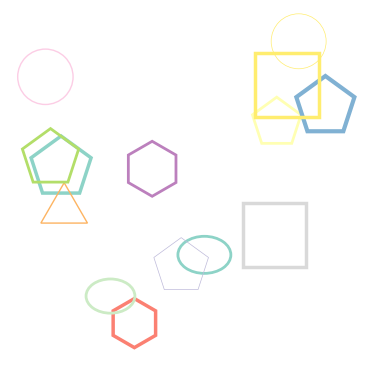[{"shape": "oval", "thickness": 2, "radius": 0.34, "center": [0.531, 0.338]}, {"shape": "pentagon", "thickness": 2.5, "radius": 0.41, "center": [0.159, 0.565]}, {"shape": "pentagon", "thickness": 2, "radius": 0.33, "center": [0.719, 0.681]}, {"shape": "pentagon", "thickness": 0.5, "radius": 0.37, "center": [0.471, 0.308]}, {"shape": "hexagon", "thickness": 2.5, "radius": 0.32, "center": [0.349, 0.161]}, {"shape": "pentagon", "thickness": 3, "radius": 0.4, "center": [0.845, 0.723]}, {"shape": "triangle", "thickness": 1, "radius": 0.35, "center": [0.167, 0.455]}, {"shape": "pentagon", "thickness": 2, "radius": 0.38, "center": [0.131, 0.589]}, {"shape": "circle", "thickness": 1, "radius": 0.36, "center": [0.118, 0.801]}, {"shape": "square", "thickness": 2.5, "radius": 0.41, "center": [0.713, 0.39]}, {"shape": "hexagon", "thickness": 2, "radius": 0.36, "center": [0.395, 0.562]}, {"shape": "oval", "thickness": 2, "radius": 0.32, "center": [0.287, 0.231]}, {"shape": "circle", "thickness": 0.5, "radius": 0.36, "center": [0.776, 0.893]}, {"shape": "square", "thickness": 2.5, "radius": 0.42, "center": [0.745, 0.778]}]